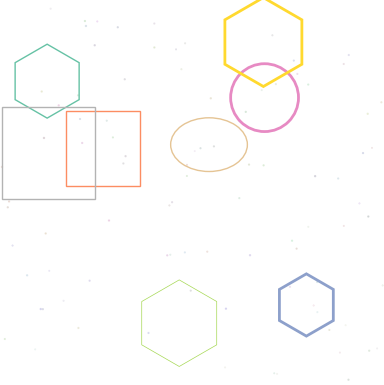[{"shape": "hexagon", "thickness": 1, "radius": 0.48, "center": [0.122, 0.789]}, {"shape": "square", "thickness": 1, "radius": 0.48, "center": [0.268, 0.614]}, {"shape": "hexagon", "thickness": 2, "radius": 0.4, "center": [0.796, 0.208]}, {"shape": "circle", "thickness": 2, "radius": 0.44, "center": [0.687, 0.746]}, {"shape": "hexagon", "thickness": 0.5, "radius": 0.56, "center": [0.466, 0.161]}, {"shape": "hexagon", "thickness": 2, "radius": 0.58, "center": [0.684, 0.891]}, {"shape": "oval", "thickness": 1, "radius": 0.5, "center": [0.543, 0.624]}, {"shape": "square", "thickness": 1, "radius": 0.6, "center": [0.126, 0.603]}]